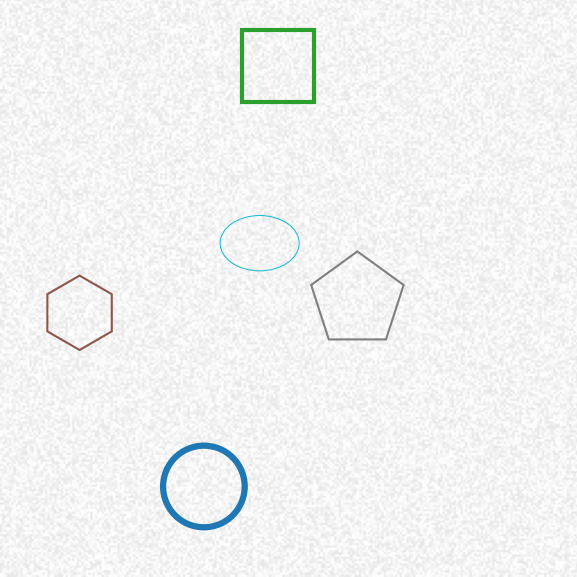[{"shape": "circle", "thickness": 3, "radius": 0.35, "center": [0.353, 0.157]}, {"shape": "square", "thickness": 2, "radius": 0.31, "center": [0.481, 0.884]}, {"shape": "hexagon", "thickness": 1, "radius": 0.32, "center": [0.138, 0.458]}, {"shape": "pentagon", "thickness": 1, "radius": 0.42, "center": [0.619, 0.48]}, {"shape": "oval", "thickness": 0.5, "radius": 0.34, "center": [0.45, 0.578]}]